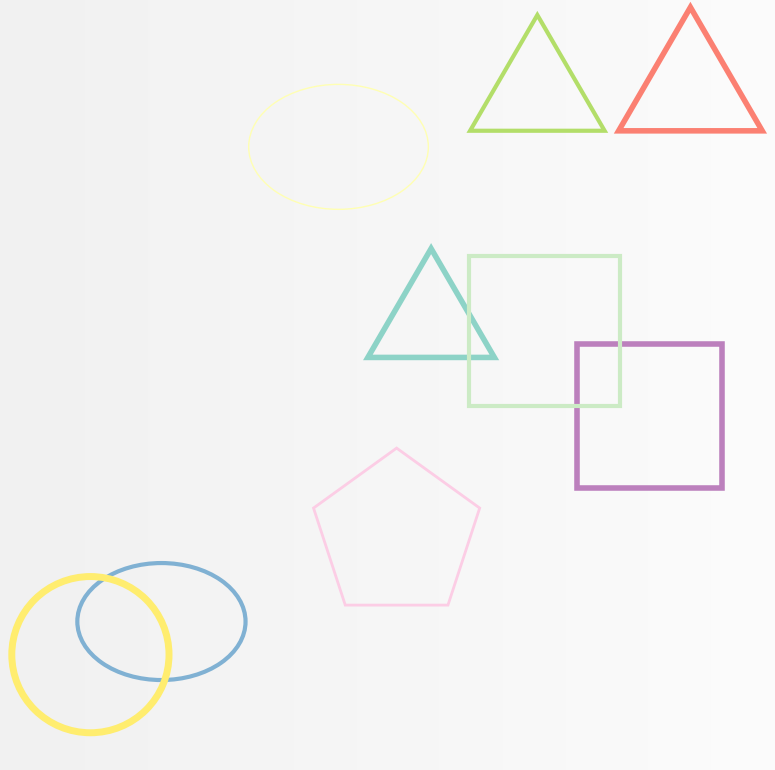[{"shape": "triangle", "thickness": 2, "radius": 0.47, "center": [0.556, 0.583]}, {"shape": "oval", "thickness": 0.5, "radius": 0.58, "center": [0.437, 0.809]}, {"shape": "triangle", "thickness": 2, "radius": 0.53, "center": [0.891, 0.884]}, {"shape": "oval", "thickness": 1.5, "radius": 0.54, "center": [0.208, 0.193]}, {"shape": "triangle", "thickness": 1.5, "radius": 0.5, "center": [0.693, 0.88]}, {"shape": "pentagon", "thickness": 1, "radius": 0.56, "center": [0.512, 0.305]}, {"shape": "square", "thickness": 2, "radius": 0.47, "center": [0.839, 0.46]}, {"shape": "square", "thickness": 1.5, "radius": 0.49, "center": [0.702, 0.57]}, {"shape": "circle", "thickness": 2.5, "radius": 0.51, "center": [0.117, 0.15]}]